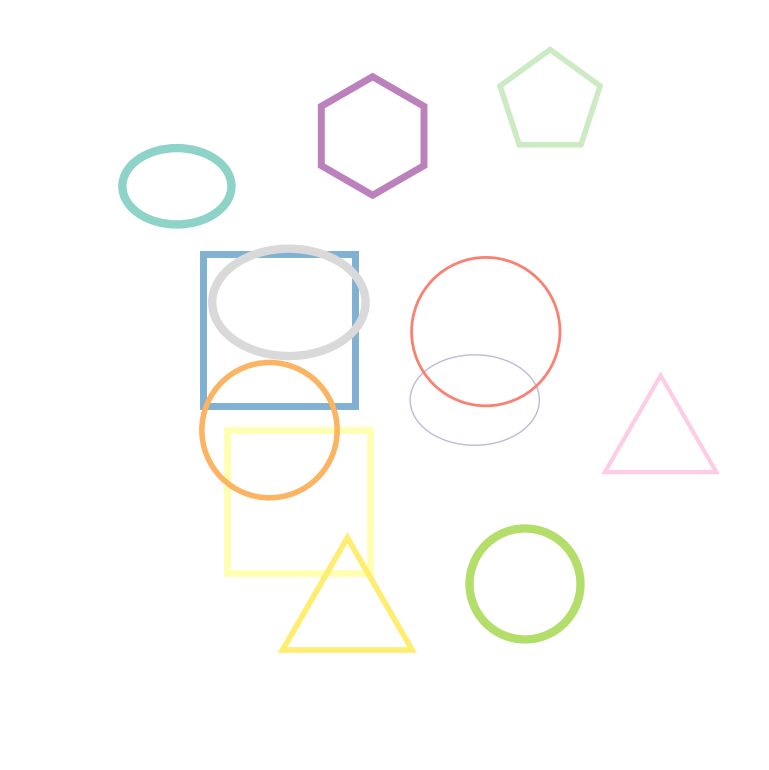[{"shape": "oval", "thickness": 3, "radius": 0.35, "center": [0.23, 0.758]}, {"shape": "square", "thickness": 2.5, "radius": 0.46, "center": [0.387, 0.349]}, {"shape": "oval", "thickness": 0.5, "radius": 0.42, "center": [0.617, 0.48]}, {"shape": "circle", "thickness": 1, "radius": 0.48, "center": [0.631, 0.569]}, {"shape": "square", "thickness": 2.5, "radius": 0.49, "center": [0.363, 0.572]}, {"shape": "circle", "thickness": 2, "radius": 0.44, "center": [0.35, 0.441]}, {"shape": "circle", "thickness": 3, "radius": 0.36, "center": [0.682, 0.242]}, {"shape": "triangle", "thickness": 1.5, "radius": 0.42, "center": [0.858, 0.429]}, {"shape": "oval", "thickness": 3, "radius": 0.5, "center": [0.375, 0.607]}, {"shape": "hexagon", "thickness": 2.5, "radius": 0.38, "center": [0.484, 0.823]}, {"shape": "pentagon", "thickness": 2, "radius": 0.34, "center": [0.714, 0.867]}, {"shape": "triangle", "thickness": 2, "radius": 0.49, "center": [0.451, 0.204]}]